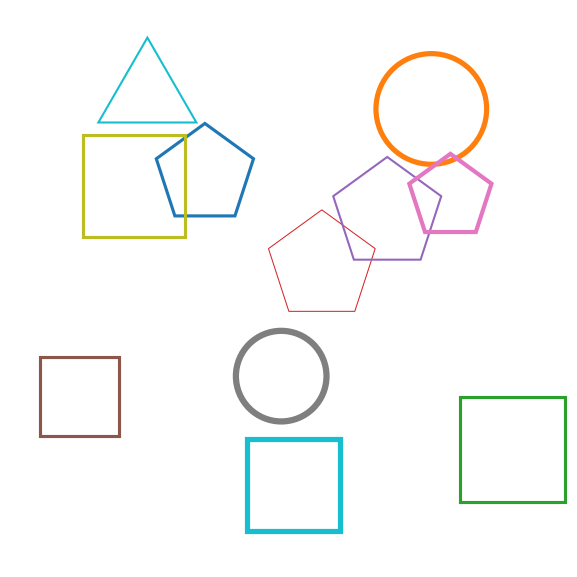[{"shape": "pentagon", "thickness": 1.5, "radius": 0.44, "center": [0.355, 0.697]}, {"shape": "circle", "thickness": 2.5, "radius": 0.48, "center": [0.747, 0.81]}, {"shape": "square", "thickness": 1.5, "radius": 0.45, "center": [0.888, 0.221]}, {"shape": "pentagon", "thickness": 0.5, "radius": 0.49, "center": [0.557, 0.539]}, {"shape": "pentagon", "thickness": 1, "radius": 0.49, "center": [0.671, 0.629]}, {"shape": "square", "thickness": 1.5, "radius": 0.34, "center": [0.137, 0.313]}, {"shape": "pentagon", "thickness": 2, "radius": 0.37, "center": [0.78, 0.658]}, {"shape": "circle", "thickness": 3, "radius": 0.39, "center": [0.487, 0.348]}, {"shape": "square", "thickness": 1.5, "radius": 0.44, "center": [0.232, 0.677]}, {"shape": "triangle", "thickness": 1, "radius": 0.49, "center": [0.255, 0.836]}, {"shape": "square", "thickness": 2.5, "radius": 0.4, "center": [0.509, 0.16]}]